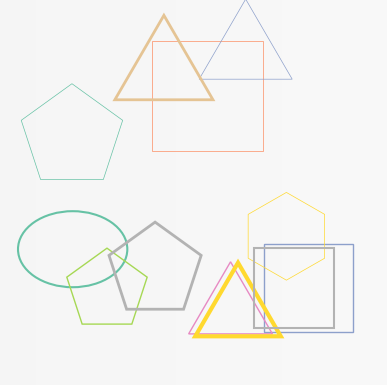[{"shape": "pentagon", "thickness": 0.5, "radius": 0.69, "center": [0.186, 0.645]}, {"shape": "oval", "thickness": 1.5, "radius": 0.71, "center": [0.188, 0.353]}, {"shape": "square", "thickness": 0.5, "radius": 0.71, "center": [0.535, 0.749]}, {"shape": "triangle", "thickness": 0.5, "radius": 0.69, "center": [0.634, 0.864]}, {"shape": "square", "thickness": 1, "radius": 0.57, "center": [0.796, 0.251]}, {"shape": "triangle", "thickness": 1, "radius": 0.62, "center": [0.595, 0.195]}, {"shape": "pentagon", "thickness": 1, "radius": 0.55, "center": [0.276, 0.246]}, {"shape": "hexagon", "thickness": 0.5, "radius": 0.57, "center": [0.739, 0.386]}, {"shape": "triangle", "thickness": 3, "radius": 0.64, "center": [0.614, 0.19]}, {"shape": "triangle", "thickness": 2, "radius": 0.73, "center": [0.423, 0.814]}, {"shape": "pentagon", "thickness": 2, "radius": 0.63, "center": [0.4, 0.298]}, {"shape": "square", "thickness": 1.5, "radius": 0.52, "center": [0.759, 0.252]}]